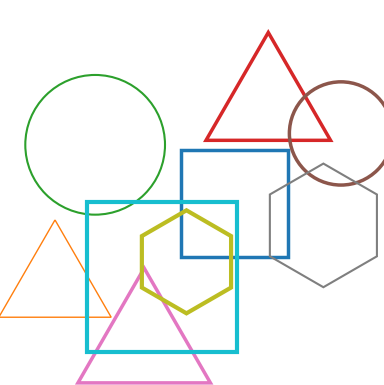[{"shape": "square", "thickness": 2.5, "radius": 0.69, "center": [0.609, 0.472]}, {"shape": "triangle", "thickness": 1, "radius": 0.84, "center": [0.143, 0.26]}, {"shape": "circle", "thickness": 1.5, "radius": 0.91, "center": [0.247, 0.624]}, {"shape": "triangle", "thickness": 2.5, "radius": 0.93, "center": [0.697, 0.729]}, {"shape": "circle", "thickness": 2.5, "radius": 0.67, "center": [0.886, 0.653]}, {"shape": "triangle", "thickness": 2.5, "radius": 0.99, "center": [0.374, 0.105]}, {"shape": "hexagon", "thickness": 1.5, "radius": 0.8, "center": [0.84, 0.415]}, {"shape": "hexagon", "thickness": 3, "radius": 0.67, "center": [0.484, 0.32]}, {"shape": "square", "thickness": 3, "radius": 0.98, "center": [0.42, 0.281]}]